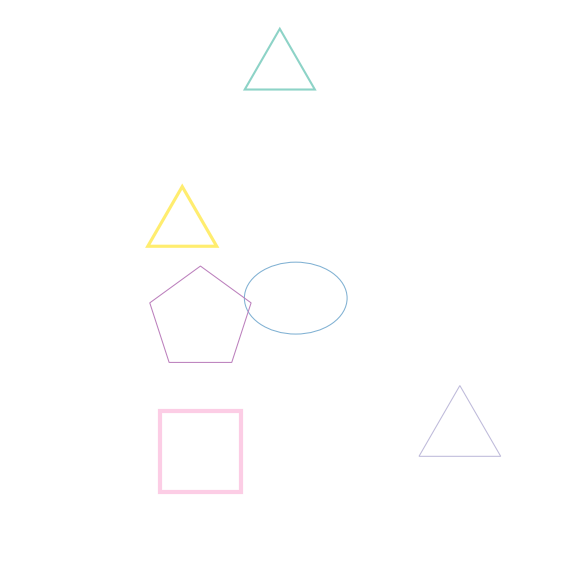[{"shape": "triangle", "thickness": 1, "radius": 0.35, "center": [0.484, 0.879]}, {"shape": "triangle", "thickness": 0.5, "radius": 0.41, "center": [0.796, 0.25]}, {"shape": "oval", "thickness": 0.5, "radius": 0.44, "center": [0.512, 0.483]}, {"shape": "square", "thickness": 2, "radius": 0.35, "center": [0.347, 0.218]}, {"shape": "pentagon", "thickness": 0.5, "radius": 0.46, "center": [0.347, 0.446]}, {"shape": "triangle", "thickness": 1.5, "radius": 0.34, "center": [0.316, 0.607]}]